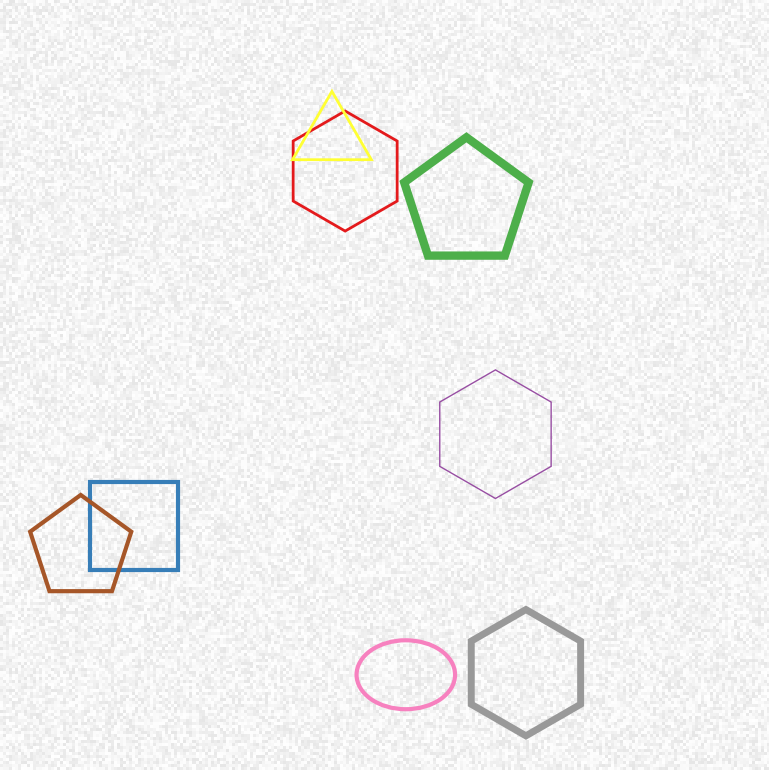[{"shape": "hexagon", "thickness": 1, "radius": 0.39, "center": [0.448, 0.778]}, {"shape": "square", "thickness": 1.5, "radius": 0.29, "center": [0.174, 0.317]}, {"shape": "pentagon", "thickness": 3, "radius": 0.42, "center": [0.606, 0.737]}, {"shape": "hexagon", "thickness": 0.5, "radius": 0.42, "center": [0.643, 0.436]}, {"shape": "triangle", "thickness": 1, "radius": 0.3, "center": [0.431, 0.822]}, {"shape": "pentagon", "thickness": 1.5, "radius": 0.35, "center": [0.105, 0.288]}, {"shape": "oval", "thickness": 1.5, "radius": 0.32, "center": [0.527, 0.124]}, {"shape": "hexagon", "thickness": 2.5, "radius": 0.41, "center": [0.683, 0.126]}]